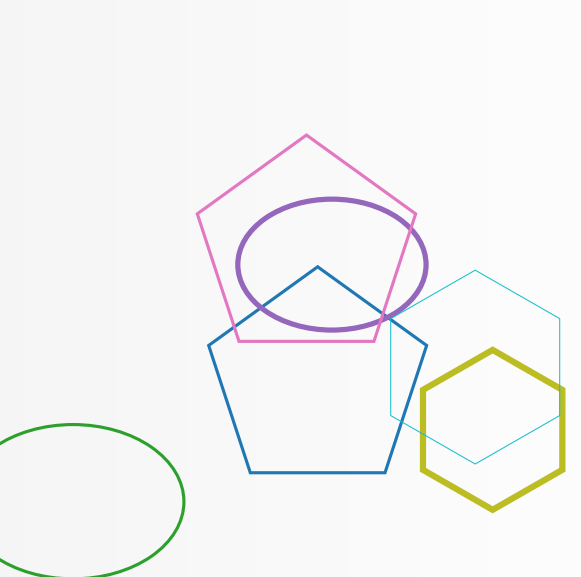[{"shape": "pentagon", "thickness": 1.5, "radius": 0.99, "center": [0.547, 0.34]}, {"shape": "oval", "thickness": 1.5, "radius": 0.95, "center": [0.126, 0.13]}, {"shape": "oval", "thickness": 2.5, "radius": 0.81, "center": [0.571, 0.541]}, {"shape": "pentagon", "thickness": 1.5, "radius": 0.99, "center": [0.527, 0.568]}, {"shape": "hexagon", "thickness": 3, "radius": 0.69, "center": [0.848, 0.255]}, {"shape": "hexagon", "thickness": 0.5, "radius": 0.84, "center": [0.818, 0.363]}]